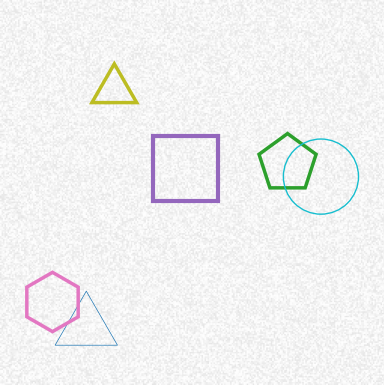[{"shape": "triangle", "thickness": 0.5, "radius": 0.47, "center": [0.224, 0.15]}, {"shape": "pentagon", "thickness": 2.5, "radius": 0.39, "center": [0.747, 0.575]}, {"shape": "square", "thickness": 3, "radius": 0.42, "center": [0.481, 0.561]}, {"shape": "hexagon", "thickness": 2.5, "radius": 0.39, "center": [0.136, 0.216]}, {"shape": "triangle", "thickness": 2.5, "radius": 0.34, "center": [0.297, 0.767]}, {"shape": "circle", "thickness": 1, "radius": 0.49, "center": [0.834, 0.541]}]